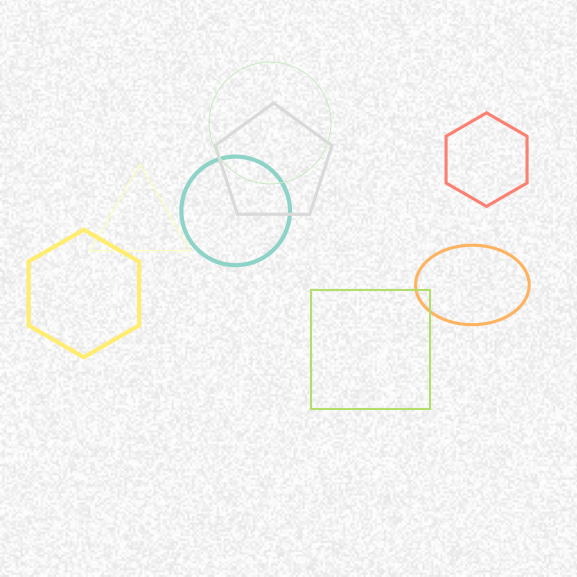[{"shape": "circle", "thickness": 2, "radius": 0.47, "center": [0.408, 0.634]}, {"shape": "triangle", "thickness": 0.5, "radius": 0.5, "center": [0.243, 0.615]}, {"shape": "hexagon", "thickness": 1.5, "radius": 0.4, "center": [0.843, 0.723]}, {"shape": "oval", "thickness": 1.5, "radius": 0.49, "center": [0.818, 0.506]}, {"shape": "square", "thickness": 1, "radius": 0.52, "center": [0.641, 0.393]}, {"shape": "pentagon", "thickness": 1.5, "radius": 0.53, "center": [0.474, 0.714]}, {"shape": "circle", "thickness": 0.5, "radius": 0.53, "center": [0.468, 0.786]}, {"shape": "hexagon", "thickness": 2, "radius": 0.55, "center": [0.145, 0.491]}]